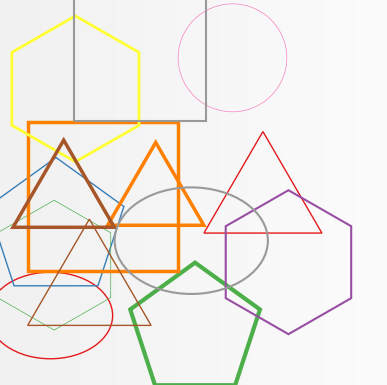[{"shape": "oval", "thickness": 1, "radius": 0.8, "center": [0.13, 0.181]}, {"shape": "triangle", "thickness": 1, "radius": 0.88, "center": [0.679, 0.483]}, {"shape": "pentagon", "thickness": 1, "radius": 0.92, "center": [0.145, 0.407]}, {"shape": "pentagon", "thickness": 3, "radius": 0.88, "center": [0.503, 0.142]}, {"shape": "hexagon", "thickness": 0.5, "radius": 0.84, "center": [0.14, 0.311]}, {"shape": "hexagon", "thickness": 1.5, "radius": 0.93, "center": [0.744, 0.319]}, {"shape": "triangle", "thickness": 2.5, "radius": 0.72, "center": [0.402, 0.487]}, {"shape": "square", "thickness": 2.5, "radius": 0.97, "center": [0.265, 0.489]}, {"shape": "hexagon", "thickness": 2, "radius": 0.95, "center": [0.195, 0.769]}, {"shape": "triangle", "thickness": 1, "radius": 0.92, "center": [0.231, 0.247]}, {"shape": "triangle", "thickness": 2.5, "radius": 0.75, "center": [0.164, 0.485]}, {"shape": "circle", "thickness": 0.5, "radius": 0.7, "center": [0.6, 0.85]}, {"shape": "oval", "thickness": 1.5, "radius": 0.99, "center": [0.494, 0.375]}, {"shape": "square", "thickness": 1.5, "radius": 0.86, "center": [0.362, 0.856]}]